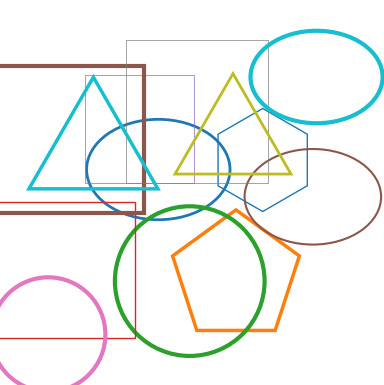[{"shape": "oval", "thickness": 2, "radius": 0.93, "center": [0.411, 0.56]}, {"shape": "hexagon", "thickness": 1, "radius": 0.67, "center": [0.682, 0.584]}, {"shape": "pentagon", "thickness": 2.5, "radius": 0.87, "center": [0.613, 0.282]}, {"shape": "circle", "thickness": 3, "radius": 0.97, "center": [0.493, 0.27]}, {"shape": "square", "thickness": 1, "radius": 0.88, "center": [0.173, 0.298]}, {"shape": "square", "thickness": 0.5, "radius": 0.7, "center": [0.362, 0.665]}, {"shape": "oval", "thickness": 1.5, "radius": 0.89, "center": [0.813, 0.489]}, {"shape": "square", "thickness": 3, "radius": 0.95, "center": [0.183, 0.637]}, {"shape": "circle", "thickness": 3, "radius": 0.74, "center": [0.125, 0.131]}, {"shape": "square", "thickness": 0.5, "radius": 0.92, "center": [0.511, 0.711]}, {"shape": "triangle", "thickness": 2, "radius": 0.87, "center": [0.605, 0.635]}, {"shape": "oval", "thickness": 3, "radius": 0.86, "center": [0.822, 0.8]}, {"shape": "triangle", "thickness": 2.5, "radius": 0.97, "center": [0.243, 0.606]}]